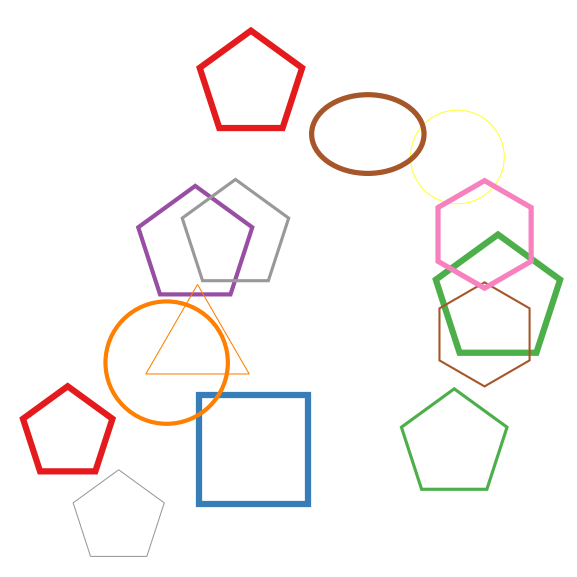[{"shape": "pentagon", "thickness": 3, "radius": 0.47, "center": [0.435, 0.853]}, {"shape": "pentagon", "thickness": 3, "radius": 0.41, "center": [0.117, 0.249]}, {"shape": "square", "thickness": 3, "radius": 0.47, "center": [0.439, 0.221]}, {"shape": "pentagon", "thickness": 1.5, "radius": 0.48, "center": [0.787, 0.23]}, {"shape": "pentagon", "thickness": 3, "radius": 0.57, "center": [0.862, 0.48]}, {"shape": "pentagon", "thickness": 2, "radius": 0.52, "center": [0.338, 0.573]}, {"shape": "circle", "thickness": 2, "radius": 0.53, "center": [0.289, 0.371]}, {"shape": "triangle", "thickness": 0.5, "radius": 0.52, "center": [0.342, 0.403]}, {"shape": "circle", "thickness": 0.5, "radius": 0.41, "center": [0.792, 0.727]}, {"shape": "hexagon", "thickness": 1, "radius": 0.45, "center": [0.839, 0.42]}, {"shape": "oval", "thickness": 2.5, "radius": 0.49, "center": [0.637, 0.767]}, {"shape": "hexagon", "thickness": 2.5, "radius": 0.47, "center": [0.839, 0.593]}, {"shape": "pentagon", "thickness": 0.5, "radius": 0.41, "center": [0.206, 0.103]}, {"shape": "pentagon", "thickness": 1.5, "radius": 0.48, "center": [0.408, 0.591]}]